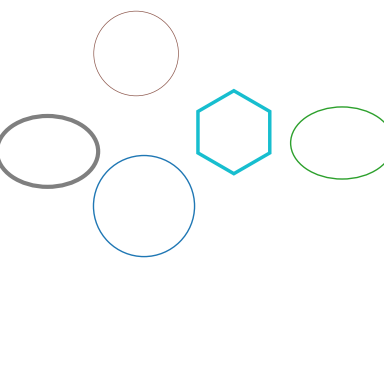[{"shape": "circle", "thickness": 1, "radius": 0.66, "center": [0.374, 0.465]}, {"shape": "oval", "thickness": 1, "radius": 0.67, "center": [0.889, 0.629]}, {"shape": "circle", "thickness": 0.5, "radius": 0.55, "center": [0.354, 0.861]}, {"shape": "oval", "thickness": 3, "radius": 0.66, "center": [0.123, 0.607]}, {"shape": "hexagon", "thickness": 2.5, "radius": 0.54, "center": [0.607, 0.657]}]